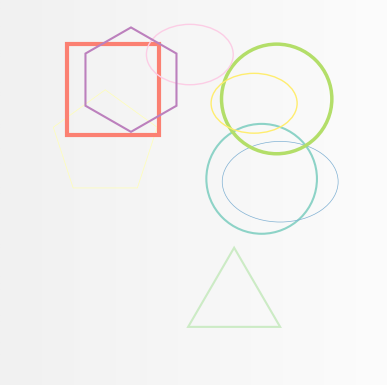[{"shape": "circle", "thickness": 1.5, "radius": 0.71, "center": [0.675, 0.536]}, {"shape": "pentagon", "thickness": 0.5, "radius": 0.7, "center": [0.272, 0.626]}, {"shape": "square", "thickness": 3, "radius": 0.59, "center": [0.292, 0.768]}, {"shape": "oval", "thickness": 0.5, "radius": 0.75, "center": [0.723, 0.528]}, {"shape": "circle", "thickness": 2.5, "radius": 0.71, "center": [0.714, 0.743]}, {"shape": "oval", "thickness": 1, "radius": 0.56, "center": [0.49, 0.858]}, {"shape": "hexagon", "thickness": 1.5, "radius": 0.68, "center": [0.338, 0.793]}, {"shape": "triangle", "thickness": 1.5, "radius": 0.69, "center": [0.604, 0.22]}, {"shape": "oval", "thickness": 1, "radius": 0.56, "center": [0.656, 0.732]}]